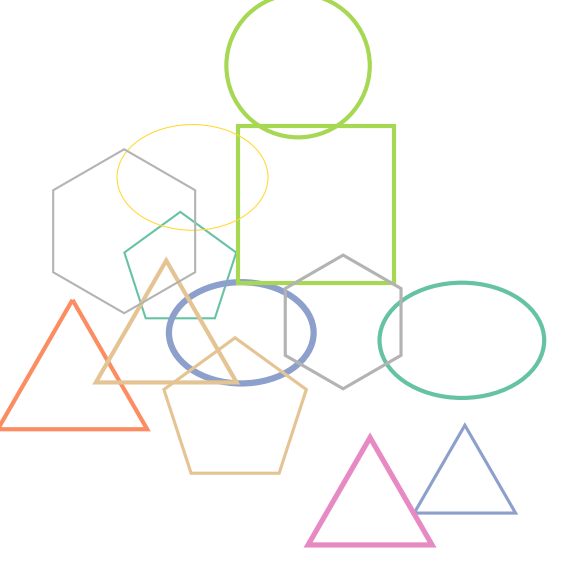[{"shape": "oval", "thickness": 2, "radius": 0.71, "center": [0.8, 0.41]}, {"shape": "pentagon", "thickness": 1, "radius": 0.51, "center": [0.312, 0.53]}, {"shape": "triangle", "thickness": 2, "radius": 0.75, "center": [0.126, 0.331]}, {"shape": "triangle", "thickness": 1.5, "radius": 0.51, "center": [0.805, 0.161]}, {"shape": "oval", "thickness": 3, "radius": 0.63, "center": [0.418, 0.423]}, {"shape": "triangle", "thickness": 2.5, "radius": 0.62, "center": [0.641, 0.118]}, {"shape": "circle", "thickness": 2, "radius": 0.62, "center": [0.516, 0.885]}, {"shape": "square", "thickness": 2, "radius": 0.68, "center": [0.547, 0.645]}, {"shape": "oval", "thickness": 0.5, "radius": 0.65, "center": [0.333, 0.692]}, {"shape": "pentagon", "thickness": 1.5, "radius": 0.65, "center": [0.407, 0.285]}, {"shape": "triangle", "thickness": 2, "radius": 0.7, "center": [0.288, 0.407]}, {"shape": "hexagon", "thickness": 1.5, "radius": 0.58, "center": [0.594, 0.442]}, {"shape": "hexagon", "thickness": 1, "radius": 0.71, "center": [0.215, 0.599]}]